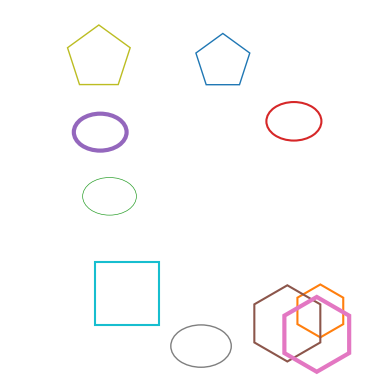[{"shape": "pentagon", "thickness": 1, "radius": 0.37, "center": [0.579, 0.839]}, {"shape": "hexagon", "thickness": 1.5, "radius": 0.34, "center": [0.832, 0.192]}, {"shape": "oval", "thickness": 0.5, "radius": 0.35, "center": [0.284, 0.49]}, {"shape": "oval", "thickness": 1.5, "radius": 0.36, "center": [0.763, 0.685]}, {"shape": "oval", "thickness": 3, "radius": 0.34, "center": [0.26, 0.657]}, {"shape": "hexagon", "thickness": 1.5, "radius": 0.49, "center": [0.746, 0.16]}, {"shape": "hexagon", "thickness": 3, "radius": 0.49, "center": [0.823, 0.132]}, {"shape": "oval", "thickness": 1, "radius": 0.39, "center": [0.522, 0.101]}, {"shape": "pentagon", "thickness": 1, "radius": 0.43, "center": [0.257, 0.85]}, {"shape": "square", "thickness": 1.5, "radius": 0.41, "center": [0.33, 0.237]}]